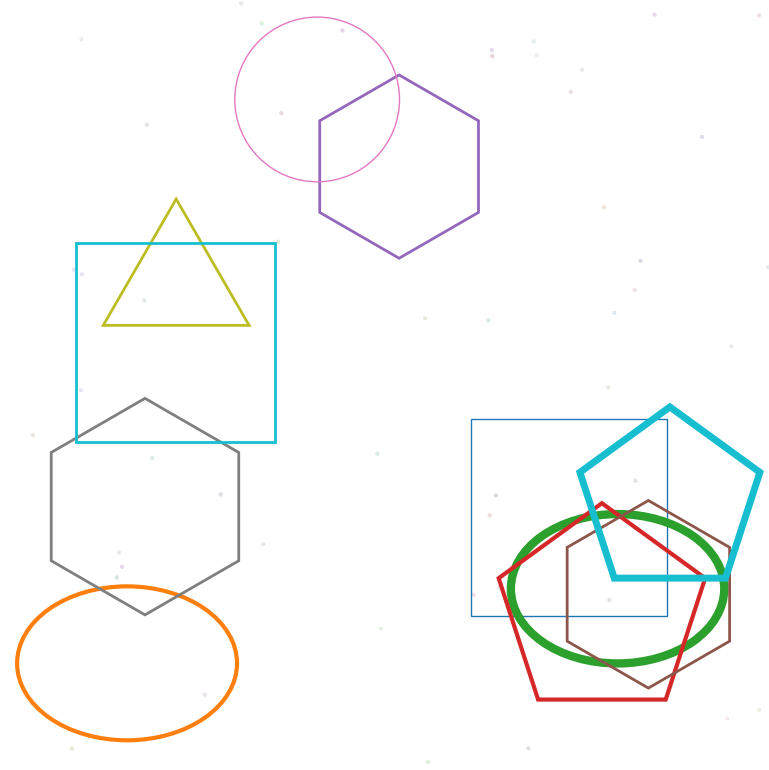[{"shape": "square", "thickness": 0.5, "radius": 0.64, "center": [0.74, 0.328]}, {"shape": "oval", "thickness": 1.5, "radius": 0.71, "center": [0.165, 0.139]}, {"shape": "oval", "thickness": 3, "radius": 0.69, "center": [0.802, 0.235]}, {"shape": "pentagon", "thickness": 1.5, "radius": 0.7, "center": [0.782, 0.206]}, {"shape": "hexagon", "thickness": 1, "radius": 0.6, "center": [0.518, 0.784]}, {"shape": "hexagon", "thickness": 1, "radius": 0.61, "center": [0.842, 0.228]}, {"shape": "circle", "thickness": 0.5, "radius": 0.53, "center": [0.412, 0.871]}, {"shape": "hexagon", "thickness": 1, "radius": 0.7, "center": [0.188, 0.342]}, {"shape": "triangle", "thickness": 1, "radius": 0.55, "center": [0.229, 0.632]}, {"shape": "pentagon", "thickness": 2.5, "radius": 0.61, "center": [0.87, 0.349]}, {"shape": "square", "thickness": 1, "radius": 0.64, "center": [0.228, 0.555]}]